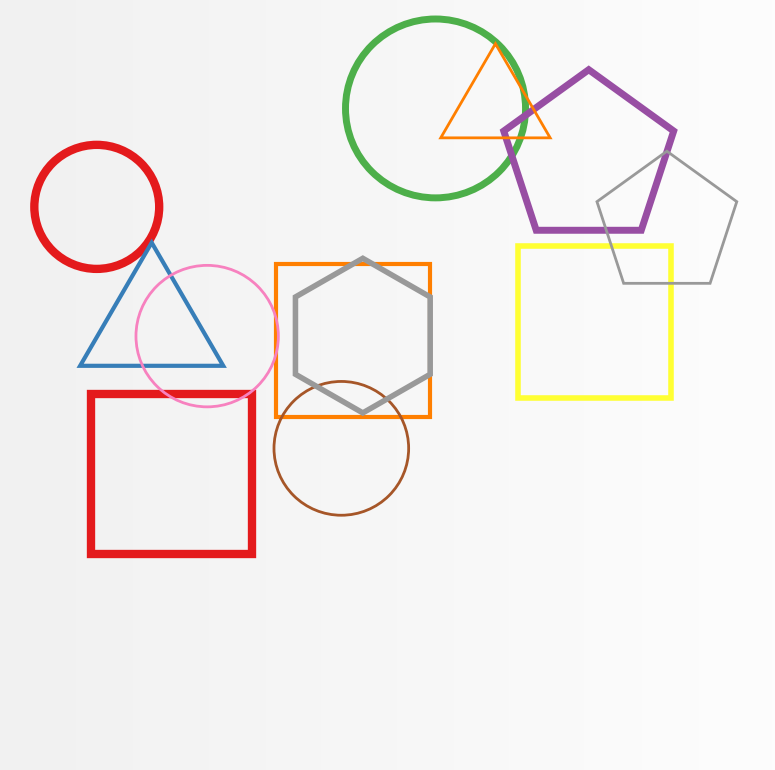[{"shape": "circle", "thickness": 3, "radius": 0.4, "center": [0.125, 0.731]}, {"shape": "square", "thickness": 3, "radius": 0.52, "center": [0.221, 0.385]}, {"shape": "triangle", "thickness": 1.5, "radius": 0.53, "center": [0.196, 0.578]}, {"shape": "circle", "thickness": 2.5, "radius": 0.58, "center": [0.562, 0.859]}, {"shape": "pentagon", "thickness": 2.5, "radius": 0.58, "center": [0.76, 0.794]}, {"shape": "triangle", "thickness": 1, "radius": 0.41, "center": [0.639, 0.862]}, {"shape": "square", "thickness": 1.5, "radius": 0.49, "center": [0.456, 0.558]}, {"shape": "square", "thickness": 2, "radius": 0.49, "center": [0.767, 0.582]}, {"shape": "circle", "thickness": 1, "radius": 0.43, "center": [0.44, 0.418]}, {"shape": "circle", "thickness": 1, "radius": 0.46, "center": [0.267, 0.563]}, {"shape": "hexagon", "thickness": 2, "radius": 0.5, "center": [0.468, 0.564]}, {"shape": "pentagon", "thickness": 1, "radius": 0.47, "center": [0.86, 0.709]}]